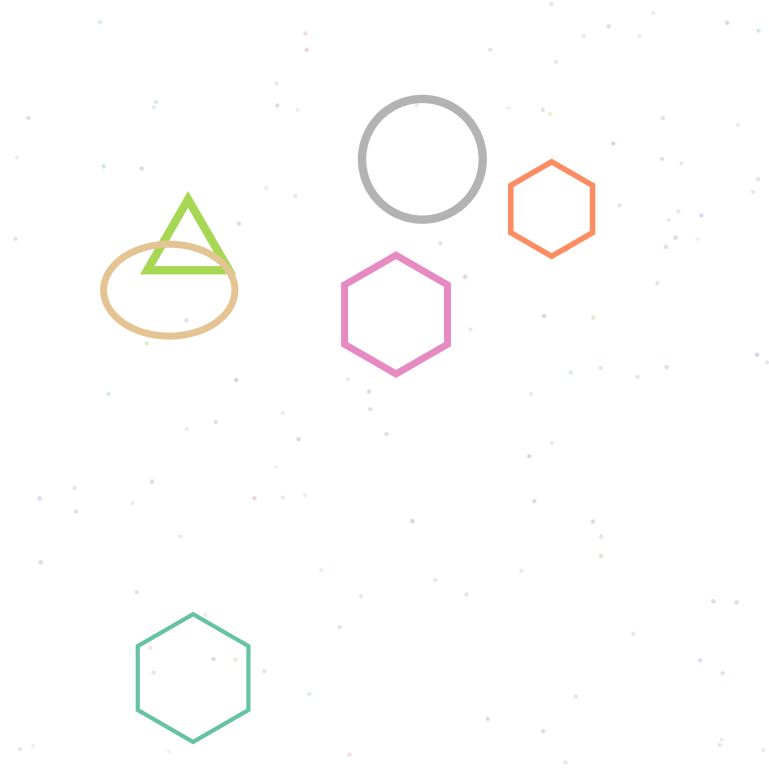[{"shape": "hexagon", "thickness": 1.5, "radius": 0.41, "center": [0.251, 0.119]}, {"shape": "hexagon", "thickness": 2, "radius": 0.31, "center": [0.716, 0.729]}, {"shape": "hexagon", "thickness": 2.5, "radius": 0.39, "center": [0.514, 0.591]}, {"shape": "triangle", "thickness": 3, "radius": 0.31, "center": [0.244, 0.68]}, {"shape": "oval", "thickness": 2.5, "radius": 0.43, "center": [0.22, 0.623]}, {"shape": "circle", "thickness": 3, "radius": 0.39, "center": [0.549, 0.793]}]